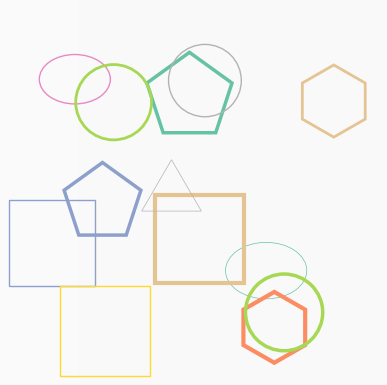[{"shape": "oval", "thickness": 0.5, "radius": 0.52, "center": [0.687, 0.297]}, {"shape": "pentagon", "thickness": 2.5, "radius": 0.58, "center": [0.489, 0.749]}, {"shape": "hexagon", "thickness": 3, "radius": 0.46, "center": [0.708, 0.15]}, {"shape": "pentagon", "thickness": 2.5, "radius": 0.52, "center": [0.265, 0.474]}, {"shape": "square", "thickness": 1, "radius": 0.56, "center": [0.134, 0.369]}, {"shape": "oval", "thickness": 1, "radius": 0.46, "center": [0.193, 0.794]}, {"shape": "circle", "thickness": 2.5, "radius": 0.5, "center": [0.733, 0.189]}, {"shape": "circle", "thickness": 2, "radius": 0.49, "center": [0.293, 0.735]}, {"shape": "square", "thickness": 1, "radius": 0.58, "center": [0.271, 0.14]}, {"shape": "hexagon", "thickness": 2, "radius": 0.47, "center": [0.861, 0.738]}, {"shape": "square", "thickness": 3, "radius": 0.57, "center": [0.516, 0.38]}, {"shape": "circle", "thickness": 1, "radius": 0.47, "center": [0.529, 0.791]}, {"shape": "triangle", "thickness": 0.5, "radius": 0.44, "center": [0.443, 0.496]}]